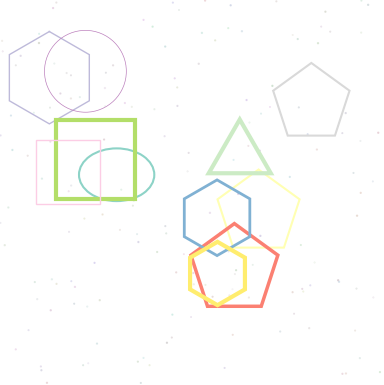[{"shape": "oval", "thickness": 1.5, "radius": 0.49, "center": [0.303, 0.546]}, {"shape": "pentagon", "thickness": 1.5, "radius": 0.56, "center": [0.672, 0.448]}, {"shape": "hexagon", "thickness": 1, "radius": 0.6, "center": [0.128, 0.798]}, {"shape": "pentagon", "thickness": 2.5, "radius": 0.59, "center": [0.609, 0.301]}, {"shape": "hexagon", "thickness": 2, "radius": 0.49, "center": [0.564, 0.434]}, {"shape": "square", "thickness": 3, "radius": 0.52, "center": [0.248, 0.586]}, {"shape": "square", "thickness": 1, "radius": 0.42, "center": [0.177, 0.554]}, {"shape": "pentagon", "thickness": 1.5, "radius": 0.52, "center": [0.809, 0.732]}, {"shape": "circle", "thickness": 0.5, "radius": 0.53, "center": [0.222, 0.815]}, {"shape": "triangle", "thickness": 3, "radius": 0.47, "center": [0.623, 0.597]}, {"shape": "hexagon", "thickness": 3, "radius": 0.41, "center": [0.565, 0.29]}]